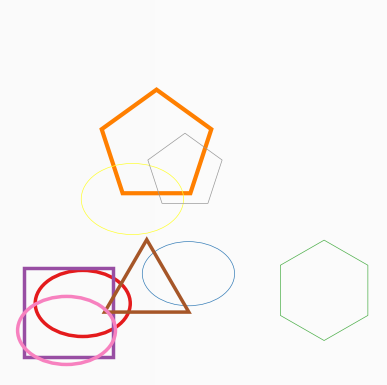[{"shape": "oval", "thickness": 2.5, "radius": 0.61, "center": [0.213, 0.212]}, {"shape": "oval", "thickness": 0.5, "radius": 0.6, "center": [0.486, 0.289]}, {"shape": "hexagon", "thickness": 0.5, "radius": 0.65, "center": [0.836, 0.246]}, {"shape": "square", "thickness": 2.5, "radius": 0.58, "center": [0.177, 0.188]}, {"shape": "pentagon", "thickness": 3, "radius": 0.74, "center": [0.404, 0.618]}, {"shape": "oval", "thickness": 0.5, "radius": 0.66, "center": [0.342, 0.483]}, {"shape": "triangle", "thickness": 2.5, "radius": 0.63, "center": [0.379, 0.252]}, {"shape": "oval", "thickness": 2.5, "radius": 0.63, "center": [0.172, 0.142]}, {"shape": "pentagon", "thickness": 0.5, "radius": 0.5, "center": [0.477, 0.553]}]